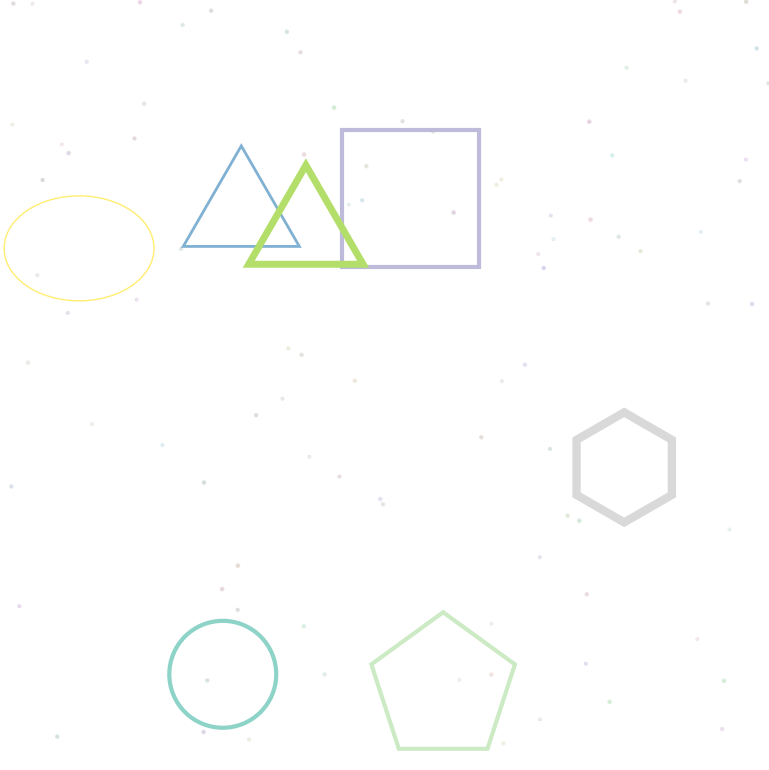[{"shape": "circle", "thickness": 1.5, "radius": 0.35, "center": [0.289, 0.124]}, {"shape": "square", "thickness": 1.5, "radius": 0.45, "center": [0.533, 0.742]}, {"shape": "triangle", "thickness": 1, "radius": 0.44, "center": [0.313, 0.723]}, {"shape": "triangle", "thickness": 2.5, "radius": 0.43, "center": [0.397, 0.7]}, {"shape": "hexagon", "thickness": 3, "radius": 0.36, "center": [0.811, 0.393]}, {"shape": "pentagon", "thickness": 1.5, "radius": 0.49, "center": [0.576, 0.107]}, {"shape": "oval", "thickness": 0.5, "radius": 0.49, "center": [0.103, 0.677]}]